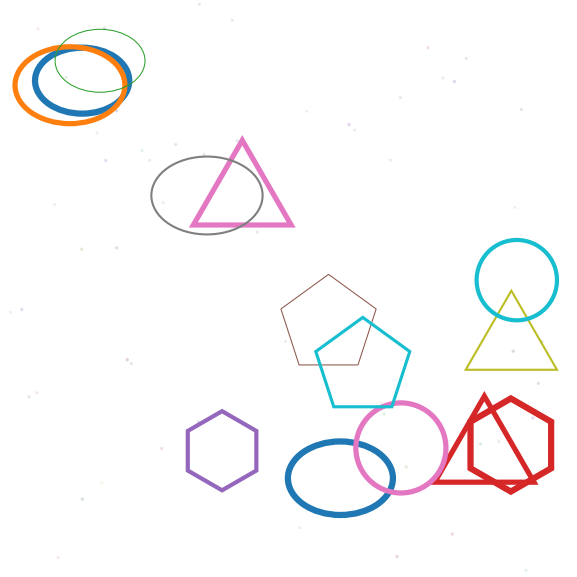[{"shape": "oval", "thickness": 3, "radius": 0.41, "center": [0.142, 0.859]}, {"shape": "oval", "thickness": 3, "radius": 0.45, "center": [0.589, 0.171]}, {"shape": "oval", "thickness": 2.5, "radius": 0.48, "center": [0.121, 0.852]}, {"shape": "oval", "thickness": 0.5, "radius": 0.39, "center": [0.173, 0.894]}, {"shape": "hexagon", "thickness": 3, "radius": 0.4, "center": [0.885, 0.229]}, {"shape": "triangle", "thickness": 2.5, "radius": 0.5, "center": [0.839, 0.214]}, {"shape": "hexagon", "thickness": 2, "radius": 0.34, "center": [0.385, 0.219]}, {"shape": "pentagon", "thickness": 0.5, "radius": 0.43, "center": [0.569, 0.437]}, {"shape": "triangle", "thickness": 2.5, "radius": 0.49, "center": [0.419, 0.658]}, {"shape": "circle", "thickness": 2.5, "radius": 0.39, "center": [0.694, 0.223]}, {"shape": "oval", "thickness": 1, "radius": 0.48, "center": [0.358, 0.661]}, {"shape": "triangle", "thickness": 1, "radius": 0.46, "center": [0.885, 0.404]}, {"shape": "pentagon", "thickness": 1.5, "radius": 0.43, "center": [0.628, 0.364]}, {"shape": "circle", "thickness": 2, "radius": 0.35, "center": [0.895, 0.514]}]